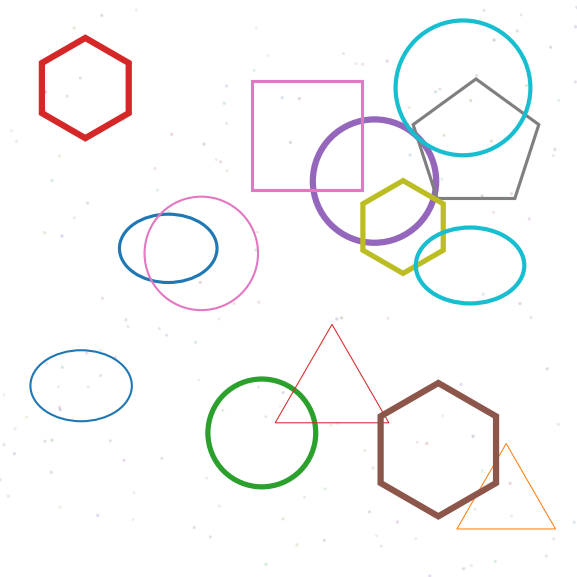[{"shape": "oval", "thickness": 1, "radius": 0.44, "center": [0.14, 0.331]}, {"shape": "oval", "thickness": 1.5, "radius": 0.42, "center": [0.291, 0.569]}, {"shape": "triangle", "thickness": 0.5, "radius": 0.49, "center": [0.877, 0.132]}, {"shape": "circle", "thickness": 2.5, "radius": 0.47, "center": [0.453, 0.249]}, {"shape": "triangle", "thickness": 0.5, "radius": 0.57, "center": [0.575, 0.324]}, {"shape": "hexagon", "thickness": 3, "radius": 0.43, "center": [0.148, 0.847]}, {"shape": "circle", "thickness": 3, "radius": 0.53, "center": [0.648, 0.686]}, {"shape": "hexagon", "thickness": 3, "radius": 0.58, "center": [0.759, 0.22]}, {"shape": "circle", "thickness": 1, "radius": 0.49, "center": [0.349, 0.56]}, {"shape": "square", "thickness": 1.5, "radius": 0.47, "center": [0.532, 0.765]}, {"shape": "pentagon", "thickness": 1.5, "radius": 0.57, "center": [0.824, 0.748]}, {"shape": "hexagon", "thickness": 2.5, "radius": 0.4, "center": [0.698, 0.606]}, {"shape": "circle", "thickness": 2, "radius": 0.58, "center": [0.802, 0.847]}, {"shape": "oval", "thickness": 2, "radius": 0.47, "center": [0.814, 0.539]}]